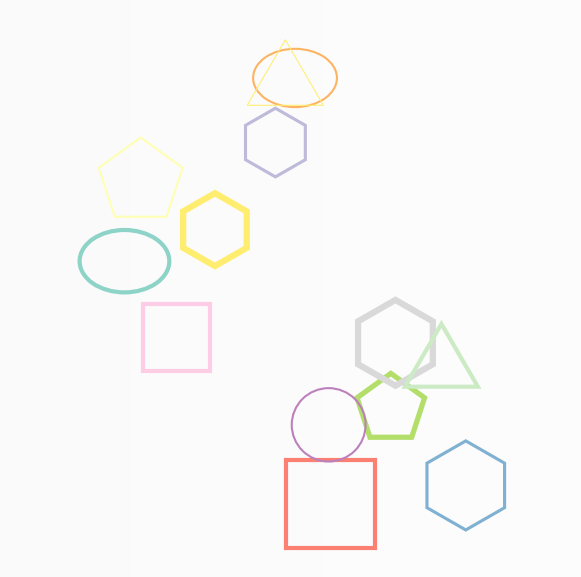[{"shape": "oval", "thickness": 2, "radius": 0.39, "center": [0.214, 0.547]}, {"shape": "pentagon", "thickness": 1, "radius": 0.38, "center": [0.242, 0.685]}, {"shape": "hexagon", "thickness": 1.5, "radius": 0.3, "center": [0.474, 0.752]}, {"shape": "square", "thickness": 2, "radius": 0.38, "center": [0.568, 0.126]}, {"shape": "hexagon", "thickness": 1.5, "radius": 0.39, "center": [0.801, 0.159]}, {"shape": "oval", "thickness": 1, "radius": 0.36, "center": [0.508, 0.864]}, {"shape": "pentagon", "thickness": 2.5, "radius": 0.31, "center": [0.672, 0.291]}, {"shape": "square", "thickness": 2, "radius": 0.29, "center": [0.304, 0.415]}, {"shape": "hexagon", "thickness": 3, "radius": 0.37, "center": [0.68, 0.406]}, {"shape": "circle", "thickness": 1, "radius": 0.32, "center": [0.565, 0.263]}, {"shape": "triangle", "thickness": 2, "radius": 0.36, "center": [0.759, 0.366]}, {"shape": "hexagon", "thickness": 3, "radius": 0.32, "center": [0.37, 0.602]}, {"shape": "triangle", "thickness": 0.5, "radius": 0.38, "center": [0.491, 0.855]}]